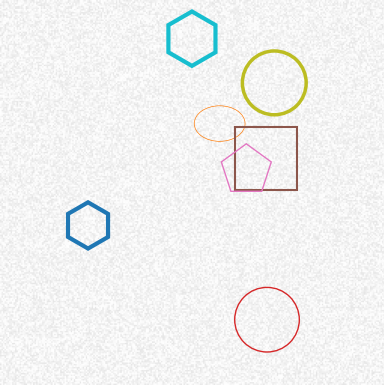[{"shape": "hexagon", "thickness": 3, "radius": 0.3, "center": [0.229, 0.414]}, {"shape": "oval", "thickness": 0.5, "radius": 0.33, "center": [0.571, 0.679]}, {"shape": "circle", "thickness": 1, "radius": 0.42, "center": [0.694, 0.17]}, {"shape": "square", "thickness": 1.5, "radius": 0.41, "center": [0.69, 0.589]}, {"shape": "pentagon", "thickness": 1, "radius": 0.34, "center": [0.64, 0.558]}, {"shape": "circle", "thickness": 2.5, "radius": 0.41, "center": [0.712, 0.785]}, {"shape": "hexagon", "thickness": 3, "radius": 0.35, "center": [0.499, 0.9]}]